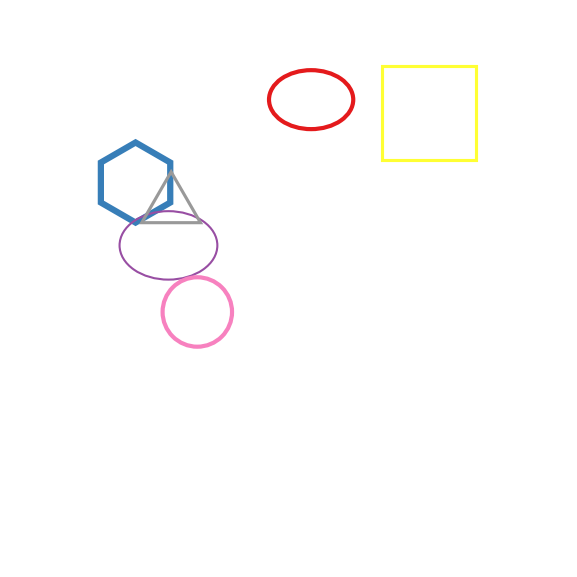[{"shape": "oval", "thickness": 2, "radius": 0.36, "center": [0.539, 0.827]}, {"shape": "hexagon", "thickness": 3, "radius": 0.35, "center": [0.235, 0.683]}, {"shape": "oval", "thickness": 1, "radius": 0.42, "center": [0.292, 0.574]}, {"shape": "square", "thickness": 1.5, "radius": 0.41, "center": [0.743, 0.804]}, {"shape": "circle", "thickness": 2, "radius": 0.3, "center": [0.342, 0.459]}, {"shape": "triangle", "thickness": 1.5, "radius": 0.29, "center": [0.296, 0.643]}]